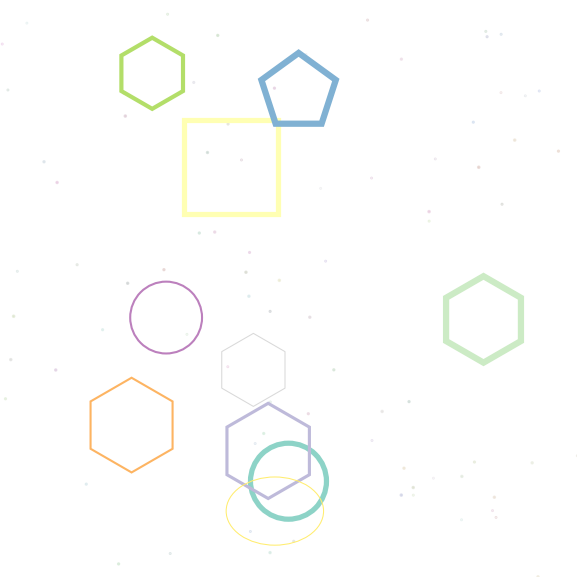[{"shape": "circle", "thickness": 2.5, "radius": 0.33, "center": [0.5, 0.166]}, {"shape": "square", "thickness": 2.5, "radius": 0.41, "center": [0.4, 0.711]}, {"shape": "hexagon", "thickness": 1.5, "radius": 0.41, "center": [0.464, 0.218]}, {"shape": "pentagon", "thickness": 3, "radius": 0.34, "center": [0.517, 0.84]}, {"shape": "hexagon", "thickness": 1, "radius": 0.41, "center": [0.228, 0.263]}, {"shape": "hexagon", "thickness": 2, "radius": 0.31, "center": [0.264, 0.872]}, {"shape": "hexagon", "thickness": 0.5, "radius": 0.32, "center": [0.439, 0.359]}, {"shape": "circle", "thickness": 1, "radius": 0.31, "center": [0.288, 0.449]}, {"shape": "hexagon", "thickness": 3, "radius": 0.37, "center": [0.837, 0.446]}, {"shape": "oval", "thickness": 0.5, "radius": 0.42, "center": [0.476, 0.114]}]